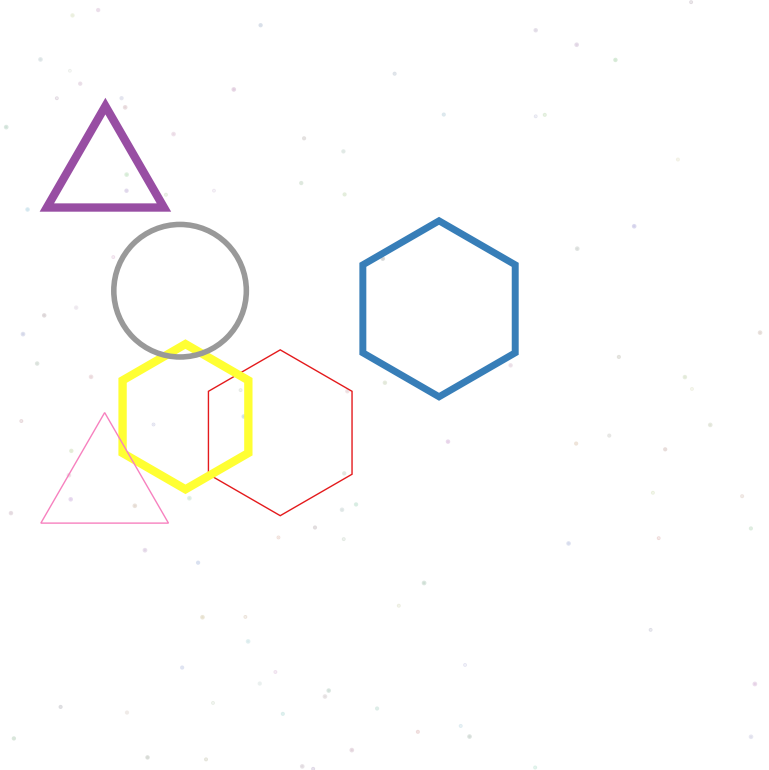[{"shape": "hexagon", "thickness": 0.5, "radius": 0.54, "center": [0.364, 0.438]}, {"shape": "hexagon", "thickness": 2.5, "radius": 0.57, "center": [0.57, 0.599]}, {"shape": "triangle", "thickness": 3, "radius": 0.44, "center": [0.137, 0.774]}, {"shape": "hexagon", "thickness": 3, "radius": 0.47, "center": [0.241, 0.459]}, {"shape": "triangle", "thickness": 0.5, "radius": 0.48, "center": [0.136, 0.368]}, {"shape": "circle", "thickness": 2, "radius": 0.43, "center": [0.234, 0.622]}]